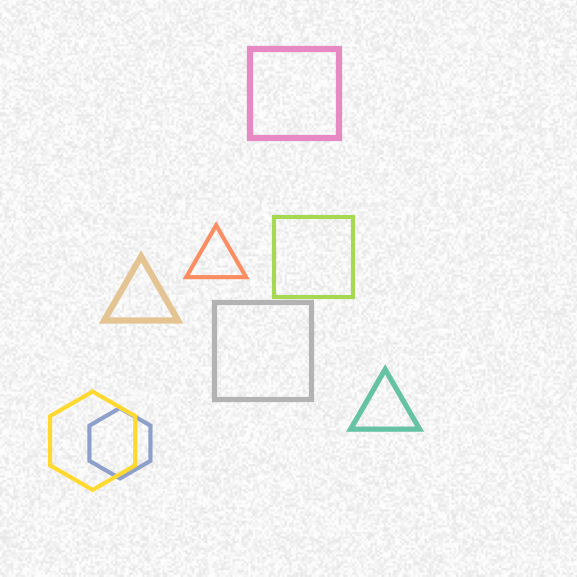[{"shape": "triangle", "thickness": 2.5, "radius": 0.35, "center": [0.667, 0.291]}, {"shape": "triangle", "thickness": 2, "radius": 0.3, "center": [0.374, 0.549]}, {"shape": "hexagon", "thickness": 2, "radius": 0.31, "center": [0.208, 0.232]}, {"shape": "square", "thickness": 3, "radius": 0.38, "center": [0.51, 0.837]}, {"shape": "square", "thickness": 2, "radius": 0.35, "center": [0.543, 0.555]}, {"shape": "hexagon", "thickness": 2, "radius": 0.43, "center": [0.16, 0.236]}, {"shape": "triangle", "thickness": 3, "radius": 0.37, "center": [0.244, 0.481]}, {"shape": "square", "thickness": 2.5, "radius": 0.42, "center": [0.454, 0.392]}]